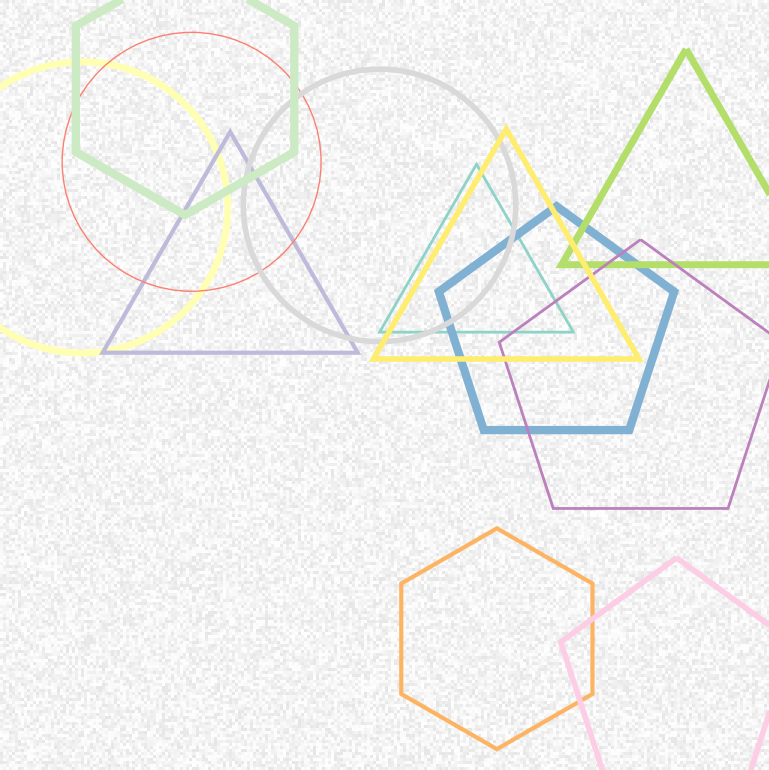[{"shape": "triangle", "thickness": 1, "radius": 0.73, "center": [0.619, 0.641]}, {"shape": "circle", "thickness": 2.5, "radius": 0.95, "center": [0.107, 0.731]}, {"shape": "triangle", "thickness": 1.5, "radius": 0.96, "center": [0.299, 0.638]}, {"shape": "circle", "thickness": 0.5, "radius": 0.84, "center": [0.249, 0.79]}, {"shape": "pentagon", "thickness": 3, "radius": 0.8, "center": [0.723, 0.571]}, {"shape": "hexagon", "thickness": 1.5, "radius": 0.72, "center": [0.645, 0.17]}, {"shape": "triangle", "thickness": 2.5, "radius": 0.93, "center": [0.891, 0.75]}, {"shape": "pentagon", "thickness": 2, "radius": 0.79, "center": [0.879, 0.117]}, {"shape": "circle", "thickness": 2, "radius": 0.88, "center": [0.493, 0.733]}, {"shape": "pentagon", "thickness": 1, "radius": 0.97, "center": [0.832, 0.496]}, {"shape": "hexagon", "thickness": 3, "radius": 0.82, "center": [0.24, 0.884]}, {"shape": "triangle", "thickness": 2, "radius": 1.0, "center": [0.657, 0.633]}]